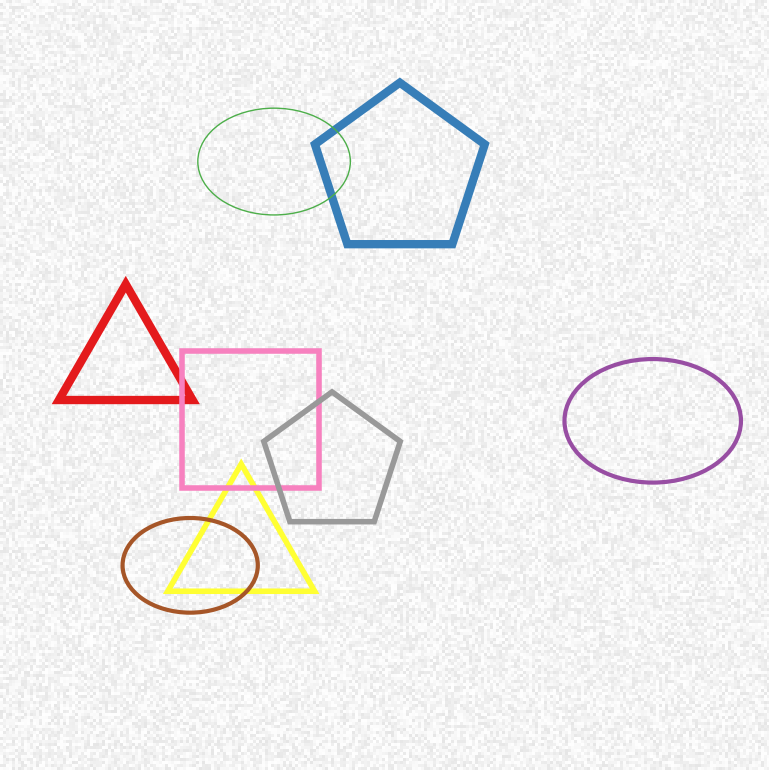[{"shape": "triangle", "thickness": 3, "radius": 0.5, "center": [0.163, 0.531]}, {"shape": "pentagon", "thickness": 3, "radius": 0.58, "center": [0.519, 0.777]}, {"shape": "oval", "thickness": 0.5, "radius": 0.5, "center": [0.356, 0.79]}, {"shape": "oval", "thickness": 1.5, "radius": 0.57, "center": [0.848, 0.453]}, {"shape": "triangle", "thickness": 2, "radius": 0.55, "center": [0.313, 0.287]}, {"shape": "oval", "thickness": 1.5, "radius": 0.44, "center": [0.247, 0.266]}, {"shape": "square", "thickness": 2, "radius": 0.44, "center": [0.325, 0.455]}, {"shape": "pentagon", "thickness": 2, "radius": 0.47, "center": [0.431, 0.398]}]